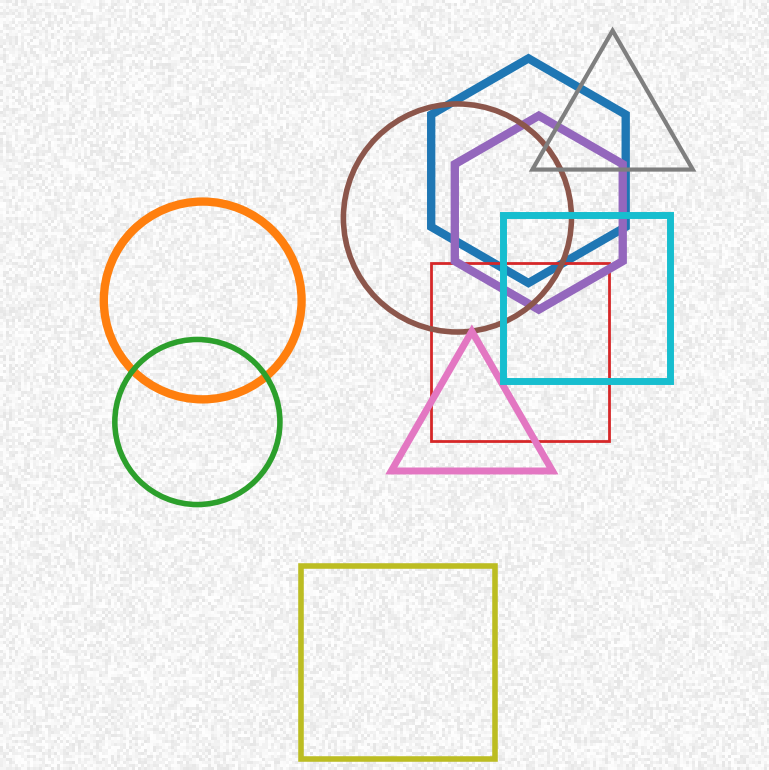[{"shape": "hexagon", "thickness": 3, "radius": 0.73, "center": [0.686, 0.778]}, {"shape": "circle", "thickness": 3, "radius": 0.64, "center": [0.263, 0.61]}, {"shape": "circle", "thickness": 2, "radius": 0.54, "center": [0.256, 0.452]}, {"shape": "square", "thickness": 1, "radius": 0.58, "center": [0.675, 0.543]}, {"shape": "hexagon", "thickness": 3, "radius": 0.63, "center": [0.7, 0.724]}, {"shape": "circle", "thickness": 2, "radius": 0.74, "center": [0.594, 0.717]}, {"shape": "triangle", "thickness": 2.5, "radius": 0.6, "center": [0.613, 0.449]}, {"shape": "triangle", "thickness": 1.5, "radius": 0.6, "center": [0.796, 0.84]}, {"shape": "square", "thickness": 2, "radius": 0.63, "center": [0.517, 0.14]}, {"shape": "square", "thickness": 2.5, "radius": 0.54, "center": [0.762, 0.613]}]